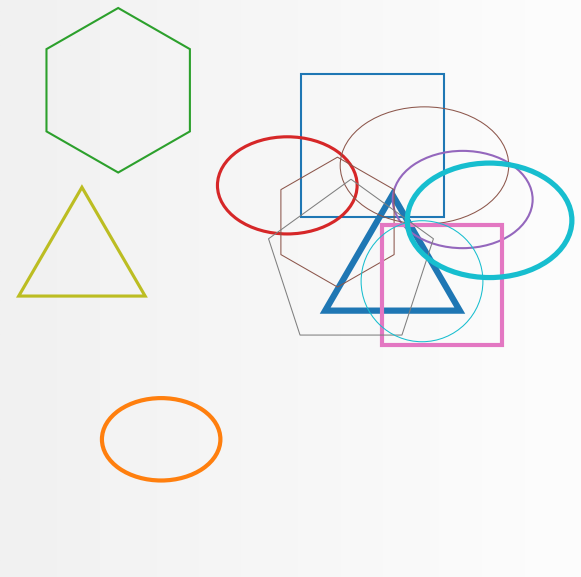[{"shape": "square", "thickness": 1, "radius": 0.62, "center": [0.641, 0.747]}, {"shape": "triangle", "thickness": 3, "radius": 0.67, "center": [0.675, 0.528]}, {"shape": "oval", "thickness": 2, "radius": 0.51, "center": [0.277, 0.238]}, {"shape": "hexagon", "thickness": 1, "radius": 0.71, "center": [0.203, 0.843]}, {"shape": "oval", "thickness": 1.5, "radius": 0.6, "center": [0.494, 0.678]}, {"shape": "oval", "thickness": 1, "radius": 0.6, "center": [0.796, 0.654]}, {"shape": "oval", "thickness": 0.5, "radius": 0.72, "center": [0.73, 0.713]}, {"shape": "hexagon", "thickness": 0.5, "radius": 0.56, "center": [0.581, 0.615]}, {"shape": "square", "thickness": 2, "radius": 0.52, "center": [0.76, 0.506]}, {"shape": "pentagon", "thickness": 0.5, "radius": 0.75, "center": [0.604, 0.54]}, {"shape": "triangle", "thickness": 1.5, "radius": 0.63, "center": [0.141, 0.549]}, {"shape": "circle", "thickness": 0.5, "radius": 0.52, "center": [0.726, 0.512]}, {"shape": "oval", "thickness": 2.5, "radius": 0.71, "center": [0.842, 0.618]}]